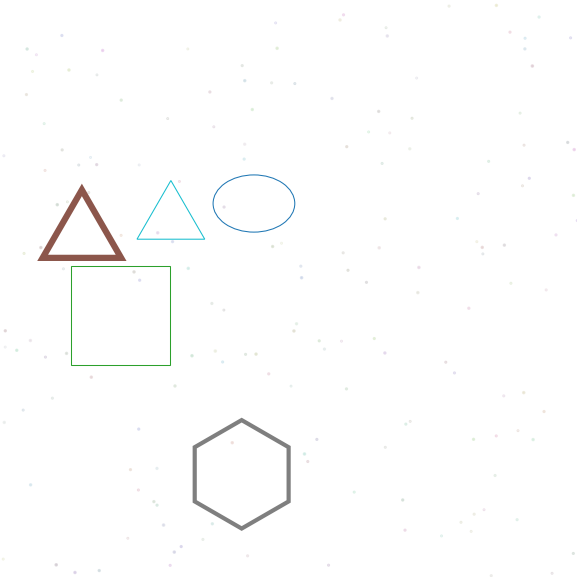[{"shape": "oval", "thickness": 0.5, "radius": 0.35, "center": [0.44, 0.647]}, {"shape": "square", "thickness": 0.5, "radius": 0.43, "center": [0.209, 0.452]}, {"shape": "triangle", "thickness": 3, "radius": 0.39, "center": [0.142, 0.592]}, {"shape": "hexagon", "thickness": 2, "radius": 0.47, "center": [0.418, 0.178]}, {"shape": "triangle", "thickness": 0.5, "radius": 0.34, "center": [0.296, 0.619]}]